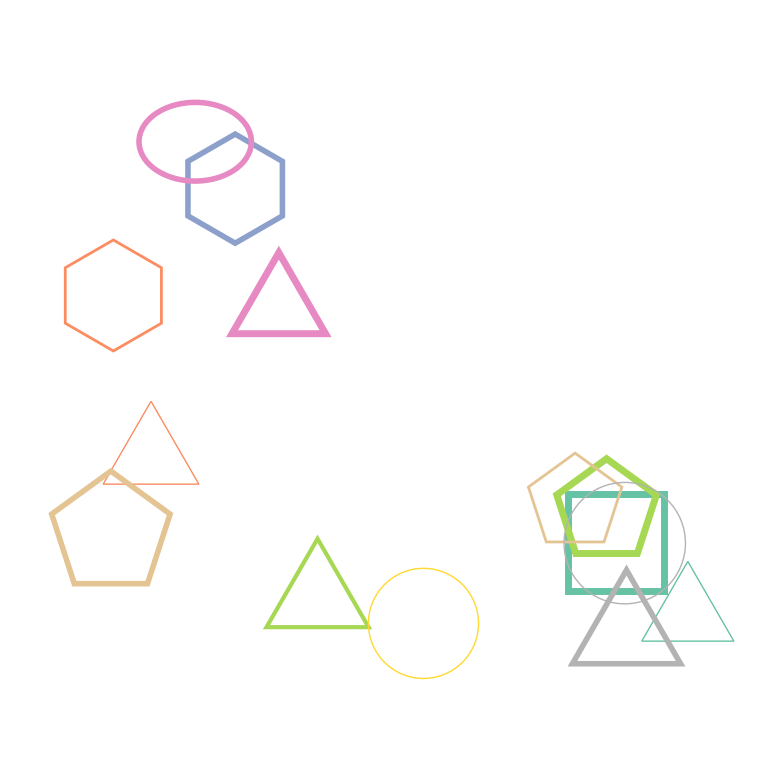[{"shape": "square", "thickness": 2.5, "radius": 0.31, "center": [0.8, 0.295]}, {"shape": "triangle", "thickness": 0.5, "radius": 0.35, "center": [0.893, 0.202]}, {"shape": "triangle", "thickness": 0.5, "radius": 0.36, "center": [0.196, 0.407]}, {"shape": "hexagon", "thickness": 1, "radius": 0.36, "center": [0.147, 0.616]}, {"shape": "hexagon", "thickness": 2, "radius": 0.35, "center": [0.305, 0.755]}, {"shape": "oval", "thickness": 2, "radius": 0.36, "center": [0.253, 0.816]}, {"shape": "triangle", "thickness": 2.5, "radius": 0.35, "center": [0.362, 0.602]}, {"shape": "triangle", "thickness": 1.5, "radius": 0.38, "center": [0.412, 0.224]}, {"shape": "pentagon", "thickness": 2.5, "radius": 0.34, "center": [0.788, 0.336]}, {"shape": "circle", "thickness": 0.5, "radius": 0.36, "center": [0.55, 0.19]}, {"shape": "pentagon", "thickness": 2, "radius": 0.4, "center": [0.144, 0.307]}, {"shape": "pentagon", "thickness": 1, "radius": 0.32, "center": [0.747, 0.348]}, {"shape": "circle", "thickness": 0.5, "radius": 0.39, "center": [0.811, 0.295]}, {"shape": "triangle", "thickness": 2, "radius": 0.41, "center": [0.814, 0.179]}]